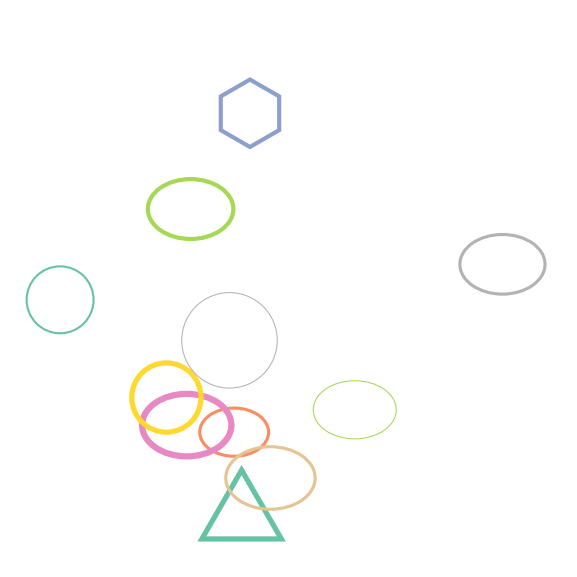[{"shape": "triangle", "thickness": 2.5, "radius": 0.4, "center": [0.418, 0.106]}, {"shape": "circle", "thickness": 1, "radius": 0.29, "center": [0.104, 0.48]}, {"shape": "oval", "thickness": 1.5, "radius": 0.3, "center": [0.405, 0.251]}, {"shape": "hexagon", "thickness": 2, "radius": 0.29, "center": [0.433, 0.803]}, {"shape": "oval", "thickness": 3, "radius": 0.39, "center": [0.323, 0.263]}, {"shape": "oval", "thickness": 2, "radius": 0.37, "center": [0.33, 0.637]}, {"shape": "oval", "thickness": 0.5, "radius": 0.36, "center": [0.614, 0.29]}, {"shape": "circle", "thickness": 2.5, "radius": 0.3, "center": [0.288, 0.311]}, {"shape": "oval", "thickness": 1.5, "radius": 0.39, "center": [0.468, 0.171]}, {"shape": "oval", "thickness": 1.5, "radius": 0.37, "center": [0.87, 0.541]}, {"shape": "circle", "thickness": 0.5, "radius": 0.41, "center": [0.397, 0.41]}]